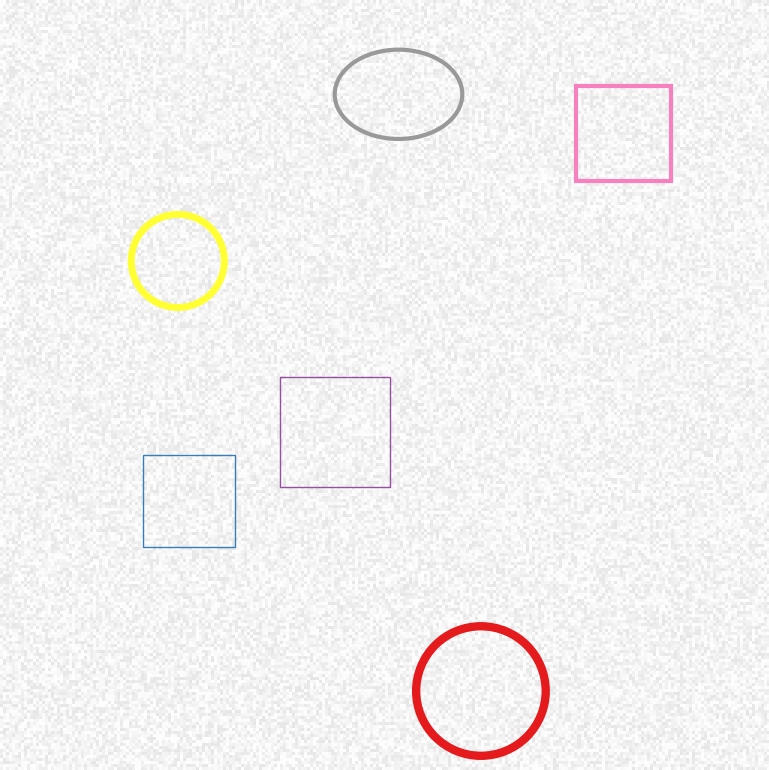[{"shape": "circle", "thickness": 3, "radius": 0.42, "center": [0.625, 0.103]}, {"shape": "square", "thickness": 0.5, "radius": 0.3, "center": [0.245, 0.349]}, {"shape": "square", "thickness": 0.5, "radius": 0.36, "center": [0.435, 0.439]}, {"shape": "circle", "thickness": 2.5, "radius": 0.3, "center": [0.231, 0.661]}, {"shape": "square", "thickness": 1.5, "radius": 0.31, "center": [0.81, 0.826]}, {"shape": "oval", "thickness": 1.5, "radius": 0.41, "center": [0.518, 0.878]}]